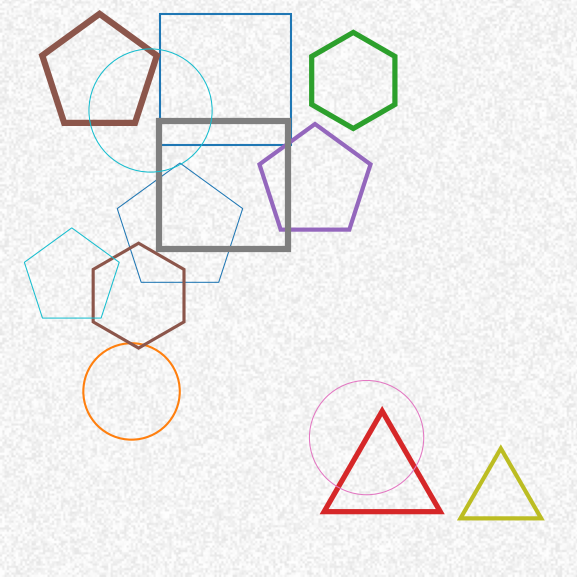[{"shape": "pentagon", "thickness": 0.5, "radius": 0.57, "center": [0.312, 0.603]}, {"shape": "square", "thickness": 1, "radius": 0.57, "center": [0.391, 0.862]}, {"shape": "circle", "thickness": 1, "radius": 0.42, "center": [0.228, 0.321]}, {"shape": "hexagon", "thickness": 2.5, "radius": 0.42, "center": [0.612, 0.86]}, {"shape": "triangle", "thickness": 2.5, "radius": 0.58, "center": [0.662, 0.171]}, {"shape": "pentagon", "thickness": 2, "radius": 0.51, "center": [0.545, 0.683]}, {"shape": "pentagon", "thickness": 3, "radius": 0.52, "center": [0.172, 0.871]}, {"shape": "hexagon", "thickness": 1.5, "radius": 0.45, "center": [0.24, 0.487]}, {"shape": "circle", "thickness": 0.5, "radius": 0.49, "center": [0.635, 0.241]}, {"shape": "square", "thickness": 3, "radius": 0.56, "center": [0.387, 0.679]}, {"shape": "triangle", "thickness": 2, "radius": 0.4, "center": [0.867, 0.142]}, {"shape": "pentagon", "thickness": 0.5, "radius": 0.43, "center": [0.124, 0.518]}, {"shape": "circle", "thickness": 0.5, "radius": 0.53, "center": [0.261, 0.808]}]